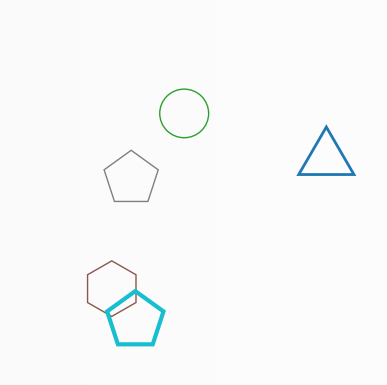[{"shape": "triangle", "thickness": 2, "radius": 0.41, "center": [0.842, 0.588]}, {"shape": "circle", "thickness": 1, "radius": 0.32, "center": [0.475, 0.705]}, {"shape": "hexagon", "thickness": 1, "radius": 0.36, "center": [0.288, 0.25]}, {"shape": "pentagon", "thickness": 1, "radius": 0.37, "center": [0.339, 0.536]}, {"shape": "pentagon", "thickness": 3, "radius": 0.38, "center": [0.349, 0.167]}]